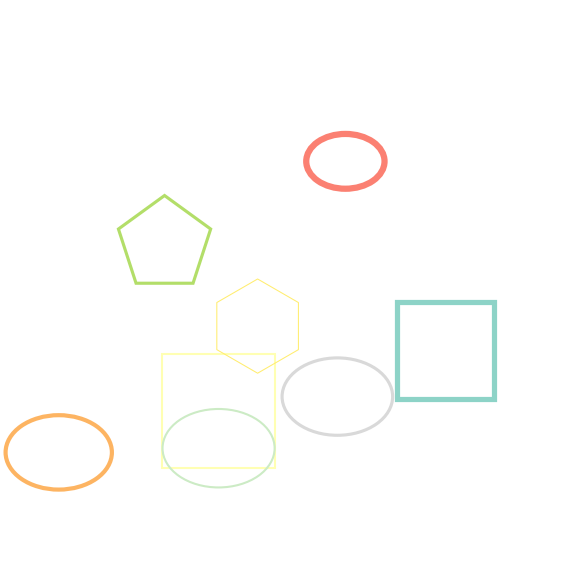[{"shape": "square", "thickness": 2.5, "radius": 0.42, "center": [0.772, 0.392]}, {"shape": "square", "thickness": 1, "radius": 0.49, "center": [0.378, 0.288]}, {"shape": "oval", "thickness": 3, "radius": 0.34, "center": [0.598, 0.72]}, {"shape": "oval", "thickness": 2, "radius": 0.46, "center": [0.102, 0.216]}, {"shape": "pentagon", "thickness": 1.5, "radius": 0.42, "center": [0.285, 0.577]}, {"shape": "oval", "thickness": 1.5, "radius": 0.48, "center": [0.584, 0.312]}, {"shape": "oval", "thickness": 1, "radius": 0.49, "center": [0.379, 0.223]}, {"shape": "hexagon", "thickness": 0.5, "radius": 0.41, "center": [0.446, 0.434]}]